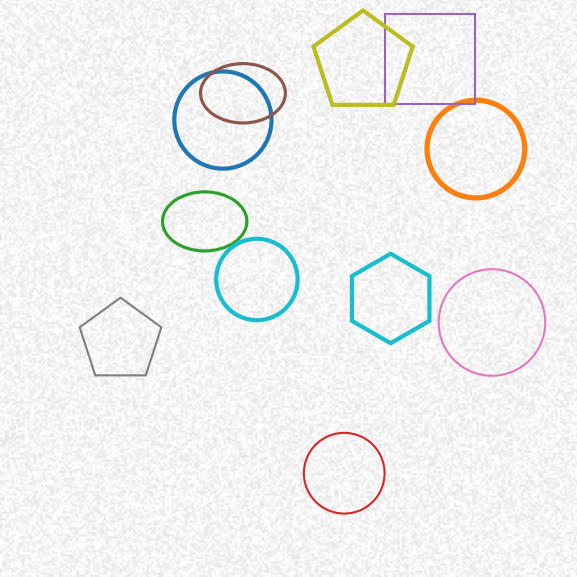[{"shape": "circle", "thickness": 2, "radius": 0.42, "center": [0.386, 0.791]}, {"shape": "circle", "thickness": 2.5, "radius": 0.42, "center": [0.824, 0.741]}, {"shape": "oval", "thickness": 1.5, "radius": 0.37, "center": [0.354, 0.616]}, {"shape": "circle", "thickness": 1, "radius": 0.35, "center": [0.596, 0.18]}, {"shape": "square", "thickness": 1, "radius": 0.39, "center": [0.745, 0.897]}, {"shape": "oval", "thickness": 1.5, "radius": 0.37, "center": [0.421, 0.838]}, {"shape": "circle", "thickness": 1, "radius": 0.46, "center": [0.852, 0.441]}, {"shape": "pentagon", "thickness": 1, "radius": 0.37, "center": [0.209, 0.409]}, {"shape": "pentagon", "thickness": 2, "radius": 0.45, "center": [0.629, 0.891]}, {"shape": "circle", "thickness": 2, "radius": 0.35, "center": [0.445, 0.515]}, {"shape": "hexagon", "thickness": 2, "radius": 0.39, "center": [0.676, 0.482]}]